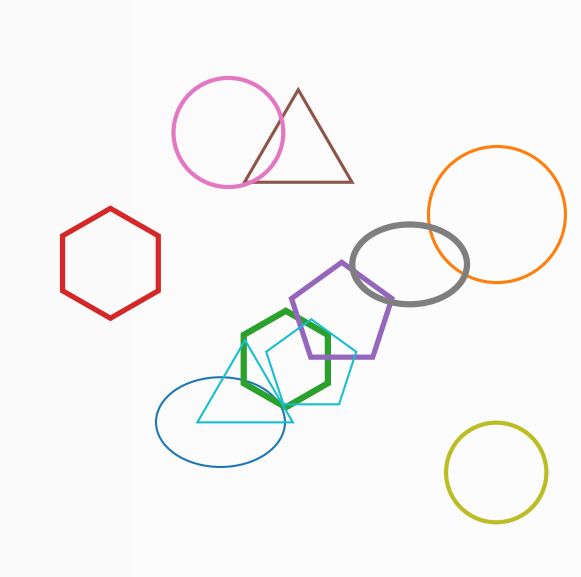[{"shape": "oval", "thickness": 1, "radius": 0.55, "center": [0.379, 0.268]}, {"shape": "circle", "thickness": 1.5, "radius": 0.59, "center": [0.855, 0.628]}, {"shape": "hexagon", "thickness": 3, "radius": 0.42, "center": [0.492, 0.377]}, {"shape": "hexagon", "thickness": 2.5, "radius": 0.48, "center": [0.19, 0.543]}, {"shape": "pentagon", "thickness": 2.5, "radius": 0.45, "center": [0.588, 0.454]}, {"shape": "triangle", "thickness": 1.5, "radius": 0.53, "center": [0.513, 0.737]}, {"shape": "circle", "thickness": 2, "radius": 0.47, "center": [0.393, 0.77]}, {"shape": "oval", "thickness": 3, "radius": 0.49, "center": [0.705, 0.541]}, {"shape": "circle", "thickness": 2, "radius": 0.43, "center": [0.854, 0.181]}, {"shape": "pentagon", "thickness": 1, "radius": 0.41, "center": [0.535, 0.365]}, {"shape": "triangle", "thickness": 1, "radius": 0.47, "center": [0.422, 0.315]}]